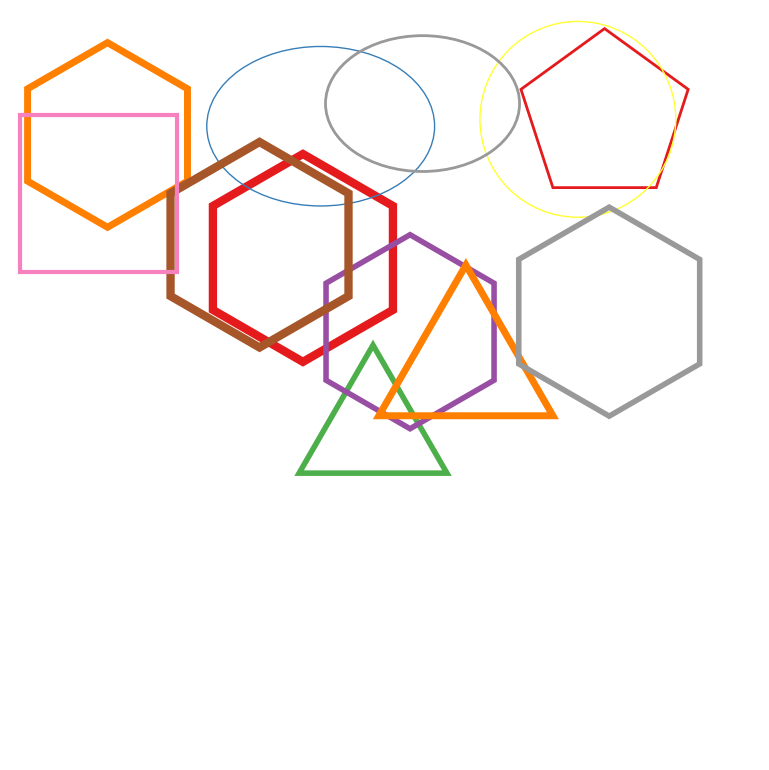[{"shape": "pentagon", "thickness": 1, "radius": 0.57, "center": [0.785, 0.849]}, {"shape": "hexagon", "thickness": 3, "radius": 0.67, "center": [0.393, 0.665]}, {"shape": "oval", "thickness": 0.5, "radius": 0.74, "center": [0.416, 0.836]}, {"shape": "triangle", "thickness": 2, "radius": 0.55, "center": [0.484, 0.441]}, {"shape": "hexagon", "thickness": 2, "radius": 0.63, "center": [0.533, 0.569]}, {"shape": "hexagon", "thickness": 2.5, "radius": 0.6, "center": [0.14, 0.825]}, {"shape": "triangle", "thickness": 2.5, "radius": 0.65, "center": [0.605, 0.525]}, {"shape": "circle", "thickness": 0.5, "radius": 0.64, "center": [0.75, 0.845]}, {"shape": "hexagon", "thickness": 3, "radius": 0.67, "center": [0.337, 0.682]}, {"shape": "square", "thickness": 1.5, "radius": 0.51, "center": [0.128, 0.749]}, {"shape": "oval", "thickness": 1, "radius": 0.63, "center": [0.549, 0.865]}, {"shape": "hexagon", "thickness": 2, "radius": 0.68, "center": [0.791, 0.595]}]